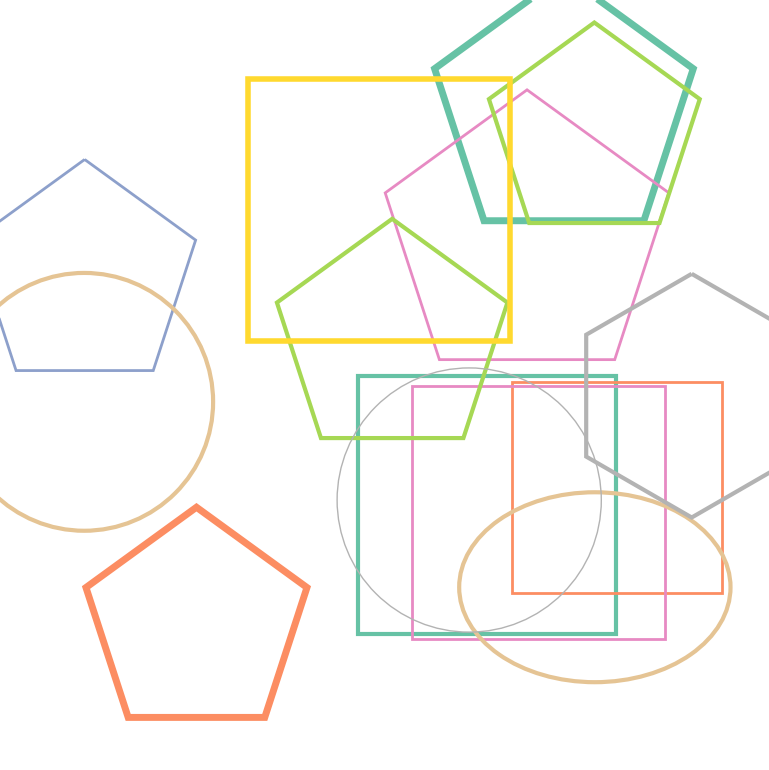[{"shape": "pentagon", "thickness": 2.5, "radius": 0.88, "center": [0.732, 0.856]}, {"shape": "square", "thickness": 1.5, "radius": 0.84, "center": [0.632, 0.344]}, {"shape": "pentagon", "thickness": 2.5, "radius": 0.75, "center": [0.255, 0.19]}, {"shape": "square", "thickness": 1, "radius": 0.68, "center": [0.801, 0.367]}, {"shape": "pentagon", "thickness": 1, "radius": 0.76, "center": [0.11, 0.641]}, {"shape": "pentagon", "thickness": 1, "radius": 0.97, "center": [0.684, 0.69]}, {"shape": "square", "thickness": 1, "radius": 0.82, "center": [0.7, 0.334]}, {"shape": "pentagon", "thickness": 1.5, "radius": 0.79, "center": [0.509, 0.558]}, {"shape": "pentagon", "thickness": 1.5, "radius": 0.72, "center": [0.772, 0.827]}, {"shape": "square", "thickness": 2, "radius": 0.85, "center": [0.492, 0.727]}, {"shape": "oval", "thickness": 1.5, "radius": 0.88, "center": [0.773, 0.237]}, {"shape": "circle", "thickness": 1.5, "radius": 0.84, "center": [0.109, 0.478]}, {"shape": "circle", "thickness": 0.5, "radius": 0.86, "center": [0.609, 0.351]}, {"shape": "hexagon", "thickness": 1.5, "radius": 0.79, "center": [0.898, 0.486]}]